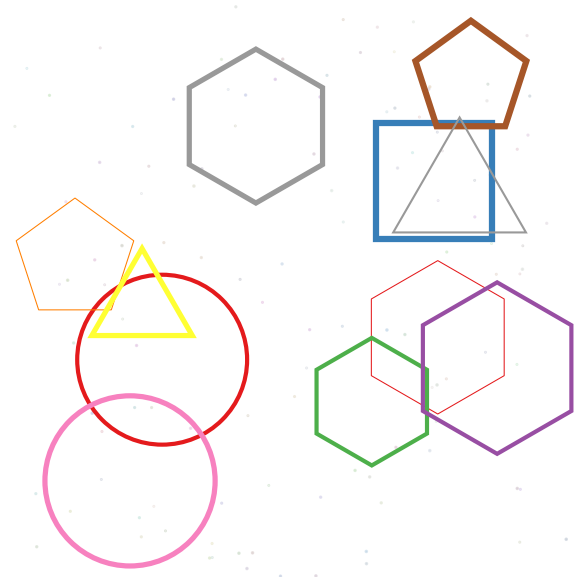[{"shape": "hexagon", "thickness": 0.5, "radius": 0.66, "center": [0.758, 0.415]}, {"shape": "circle", "thickness": 2, "radius": 0.74, "center": [0.281, 0.376]}, {"shape": "square", "thickness": 3, "radius": 0.5, "center": [0.752, 0.686]}, {"shape": "hexagon", "thickness": 2, "radius": 0.55, "center": [0.644, 0.304]}, {"shape": "hexagon", "thickness": 2, "radius": 0.74, "center": [0.861, 0.362]}, {"shape": "pentagon", "thickness": 0.5, "radius": 0.54, "center": [0.13, 0.549]}, {"shape": "triangle", "thickness": 2.5, "radius": 0.5, "center": [0.246, 0.468]}, {"shape": "pentagon", "thickness": 3, "radius": 0.5, "center": [0.815, 0.862]}, {"shape": "circle", "thickness": 2.5, "radius": 0.74, "center": [0.225, 0.166]}, {"shape": "triangle", "thickness": 1, "radius": 0.66, "center": [0.796, 0.663]}, {"shape": "hexagon", "thickness": 2.5, "radius": 0.67, "center": [0.443, 0.781]}]